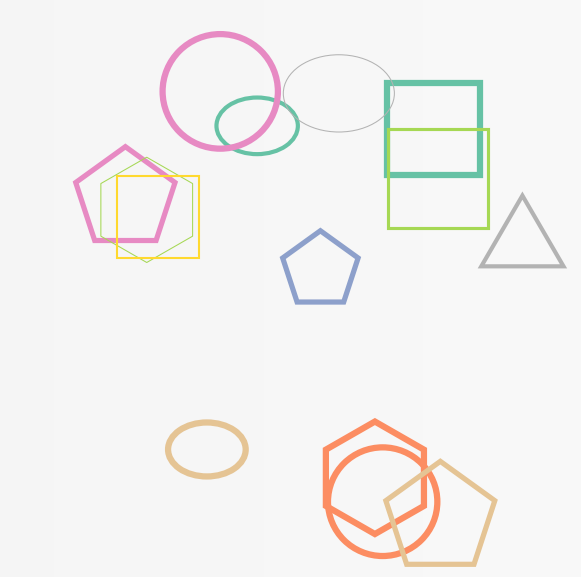[{"shape": "oval", "thickness": 2, "radius": 0.35, "center": [0.442, 0.781]}, {"shape": "square", "thickness": 3, "radius": 0.4, "center": [0.746, 0.776]}, {"shape": "circle", "thickness": 3, "radius": 0.47, "center": [0.658, 0.13]}, {"shape": "hexagon", "thickness": 3, "radius": 0.49, "center": [0.645, 0.172]}, {"shape": "pentagon", "thickness": 2.5, "radius": 0.34, "center": [0.551, 0.531]}, {"shape": "circle", "thickness": 3, "radius": 0.5, "center": [0.379, 0.841]}, {"shape": "pentagon", "thickness": 2.5, "radius": 0.45, "center": [0.216, 0.655]}, {"shape": "square", "thickness": 1.5, "radius": 0.43, "center": [0.754, 0.691]}, {"shape": "hexagon", "thickness": 0.5, "radius": 0.46, "center": [0.252, 0.636]}, {"shape": "square", "thickness": 1, "radius": 0.35, "center": [0.272, 0.623]}, {"shape": "oval", "thickness": 3, "radius": 0.33, "center": [0.356, 0.221]}, {"shape": "pentagon", "thickness": 2.5, "radius": 0.49, "center": [0.758, 0.102]}, {"shape": "oval", "thickness": 0.5, "radius": 0.48, "center": [0.583, 0.837]}, {"shape": "triangle", "thickness": 2, "radius": 0.41, "center": [0.899, 0.579]}]